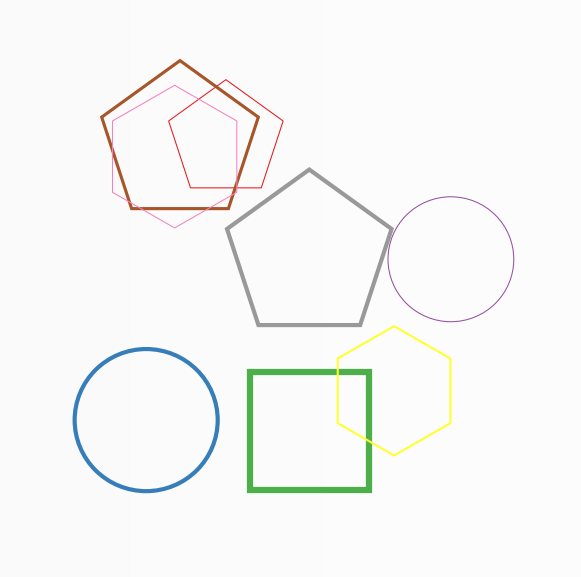[{"shape": "pentagon", "thickness": 0.5, "radius": 0.52, "center": [0.389, 0.758]}, {"shape": "circle", "thickness": 2, "radius": 0.62, "center": [0.251, 0.272]}, {"shape": "square", "thickness": 3, "radius": 0.51, "center": [0.532, 0.253]}, {"shape": "circle", "thickness": 0.5, "radius": 0.54, "center": [0.776, 0.55]}, {"shape": "hexagon", "thickness": 1, "radius": 0.56, "center": [0.678, 0.322]}, {"shape": "pentagon", "thickness": 1.5, "radius": 0.71, "center": [0.31, 0.753]}, {"shape": "hexagon", "thickness": 0.5, "radius": 0.62, "center": [0.3, 0.728]}, {"shape": "pentagon", "thickness": 2, "radius": 0.74, "center": [0.532, 0.557]}]